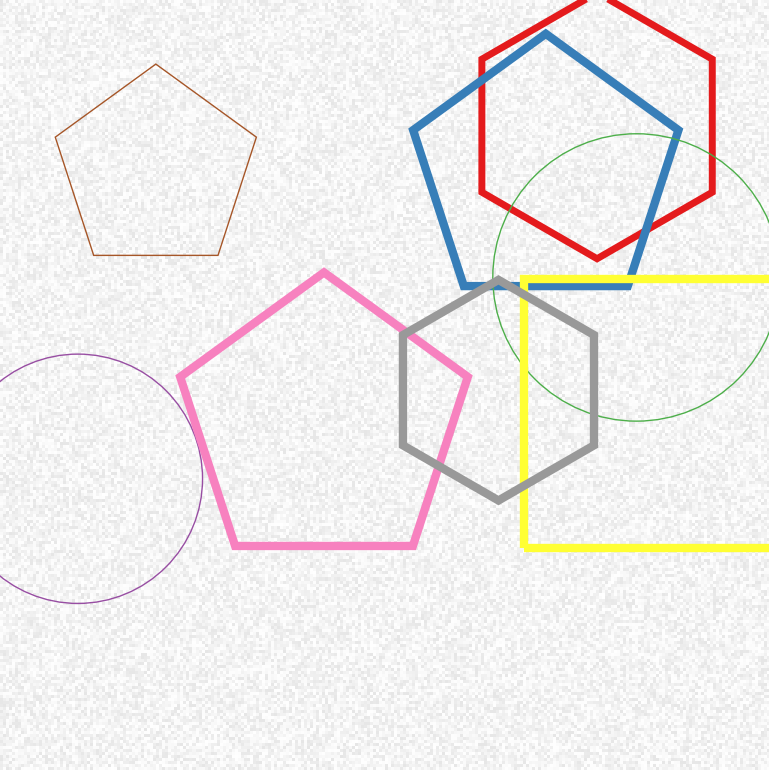[{"shape": "hexagon", "thickness": 2.5, "radius": 0.86, "center": [0.775, 0.837]}, {"shape": "pentagon", "thickness": 3, "radius": 0.91, "center": [0.709, 0.775]}, {"shape": "circle", "thickness": 0.5, "radius": 0.93, "center": [0.827, 0.64]}, {"shape": "circle", "thickness": 0.5, "radius": 0.81, "center": [0.101, 0.378]}, {"shape": "square", "thickness": 3, "radius": 0.87, "center": [0.855, 0.463]}, {"shape": "pentagon", "thickness": 0.5, "radius": 0.69, "center": [0.202, 0.779]}, {"shape": "pentagon", "thickness": 3, "radius": 0.98, "center": [0.421, 0.45]}, {"shape": "hexagon", "thickness": 3, "radius": 0.72, "center": [0.647, 0.493]}]